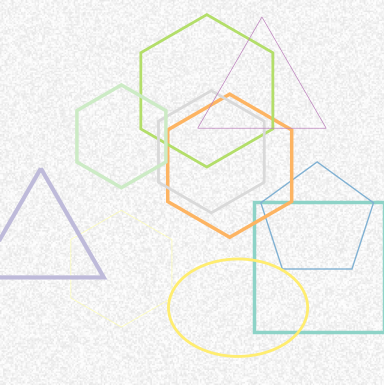[{"shape": "square", "thickness": 2.5, "radius": 0.85, "center": [0.828, 0.308]}, {"shape": "hexagon", "thickness": 0.5, "radius": 0.76, "center": [0.315, 0.302]}, {"shape": "triangle", "thickness": 3, "radius": 0.94, "center": [0.106, 0.374]}, {"shape": "pentagon", "thickness": 1, "radius": 0.77, "center": [0.824, 0.426]}, {"shape": "hexagon", "thickness": 2.5, "radius": 0.93, "center": [0.597, 0.57]}, {"shape": "hexagon", "thickness": 2, "radius": 0.99, "center": [0.537, 0.764]}, {"shape": "hexagon", "thickness": 2, "radius": 0.79, "center": [0.549, 0.606]}, {"shape": "triangle", "thickness": 0.5, "radius": 0.96, "center": [0.68, 0.763]}, {"shape": "hexagon", "thickness": 2.5, "radius": 0.67, "center": [0.315, 0.646]}, {"shape": "oval", "thickness": 2, "radius": 0.9, "center": [0.618, 0.201]}]